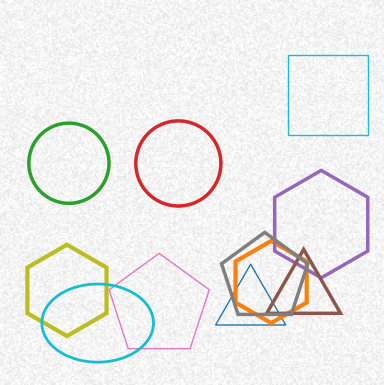[{"shape": "triangle", "thickness": 1, "radius": 0.53, "center": [0.651, 0.209]}, {"shape": "hexagon", "thickness": 3, "radius": 0.53, "center": [0.704, 0.268]}, {"shape": "circle", "thickness": 2.5, "radius": 0.52, "center": [0.179, 0.576]}, {"shape": "circle", "thickness": 2.5, "radius": 0.55, "center": [0.463, 0.575]}, {"shape": "hexagon", "thickness": 2.5, "radius": 0.7, "center": [0.834, 0.418]}, {"shape": "triangle", "thickness": 2.5, "radius": 0.55, "center": [0.789, 0.242]}, {"shape": "pentagon", "thickness": 1, "radius": 0.68, "center": [0.413, 0.205]}, {"shape": "pentagon", "thickness": 2.5, "radius": 0.59, "center": [0.688, 0.279]}, {"shape": "hexagon", "thickness": 3, "radius": 0.59, "center": [0.174, 0.246]}, {"shape": "oval", "thickness": 2, "radius": 0.73, "center": [0.254, 0.161]}, {"shape": "square", "thickness": 1, "radius": 0.52, "center": [0.852, 0.753]}]